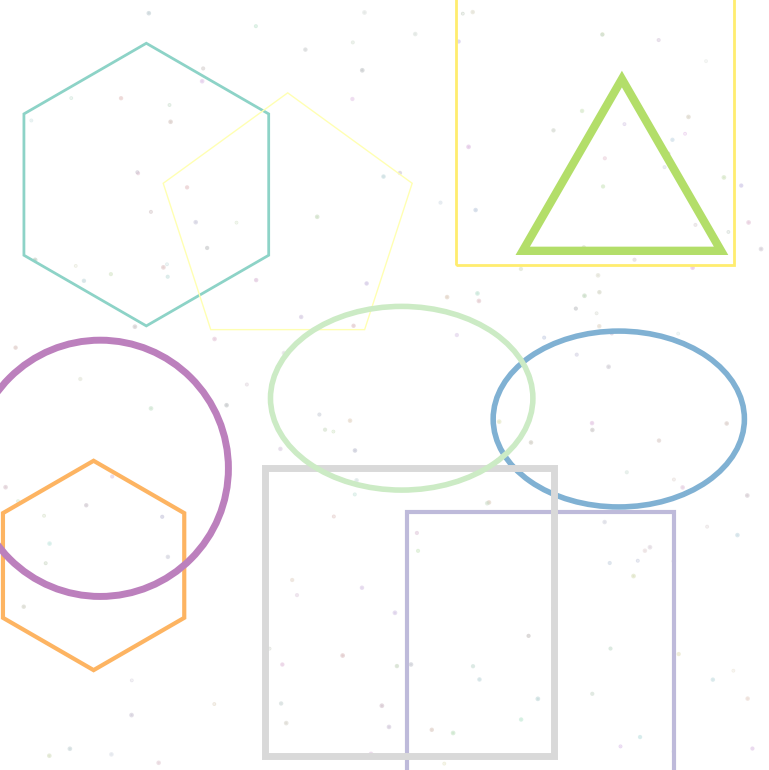[{"shape": "hexagon", "thickness": 1, "radius": 0.92, "center": [0.19, 0.76]}, {"shape": "pentagon", "thickness": 0.5, "radius": 0.85, "center": [0.374, 0.709]}, {"shape": "square", "thickness": 1.5, "radius": 0.87, "center": [0.702, 0.163]}, {"shape": "oval", "thickness": 2, "radius": 0.82, "center": [0.804, 0.456]}, {"shape": "hexagon", "thickness": 1.5, "radius": 0.68, "center": [0.122, 0.266]}, {"shape": "triangle", "thickness": 3, "radius": 0.74, "center": [0.808, 0.749]}, {"shape": "square", "thickness": 2.5, "radius": 0.94, "center": [0.532, 0.205]}, {"shape": "circle", "thickness": 2.5, "radius": 0.83, "center": [0.13, 0.392]}, {"shape": "oval", "thickness": 2, "radius": 0.85, "center": [0.522, 0.483]}, {"shape": "square", "thickness": 1, "radius": 0.9, "center": [0.773, 0.837]}]